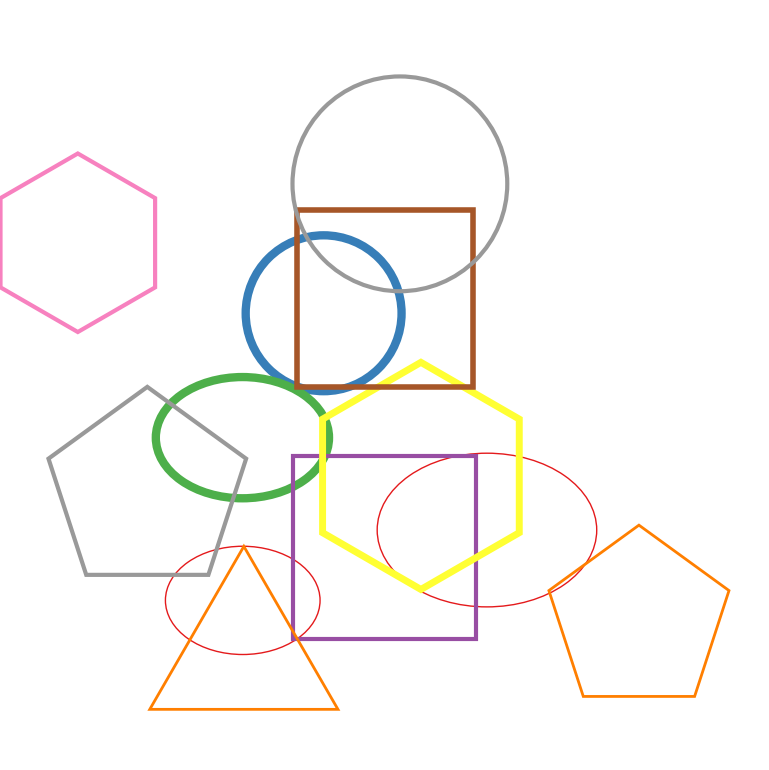[{"shape": "oval", "thickness": 0.5, "radius": 0.71, "center": [0.632, 0.312]}, {"shape": "oval", "thickness": 0.5, "radius": 0.5, "center": [0.315, 0.22]}, {"shape": "circle", "thickness": 3, "radius": 0.51, "center": [0.42, 0.593]}, {"shape": "oval", "thickness": 3, "radius": 0.56, "center": [0.315, 0.432]}, {"shape": "square", "thickness": 1.5, "radius": 0.59, "center": [0.499, 0.289]}, {"shape": "triangle", "thickness": 1, "radius": 0.71, "center": [0.317, 0.149]}, {"shape": "pentagon", "thickness": 1, "radius": 0.61, "center": [0.83, 0.195]}, {"shape": "hexagon", "thickness": 2.5, "radius": 0.74, "center": [0.547, 0.382]}, {"shape": "square", "thickness": 2, "radius": 0.57, "center": [0.5, 0.612]}, {"shape": "hexagon", "thickness": 1.5, "radius": 0.58, "center": [0.101, 0.685]}, {"shape": "pentagon", "thickness": 1.5, "radius": 0.67, "center": [0.191, 0.363]}, {"shape": "circle", "thickness": 1.5, "radius": 0.7, "center": [0.519, 0.761]}]